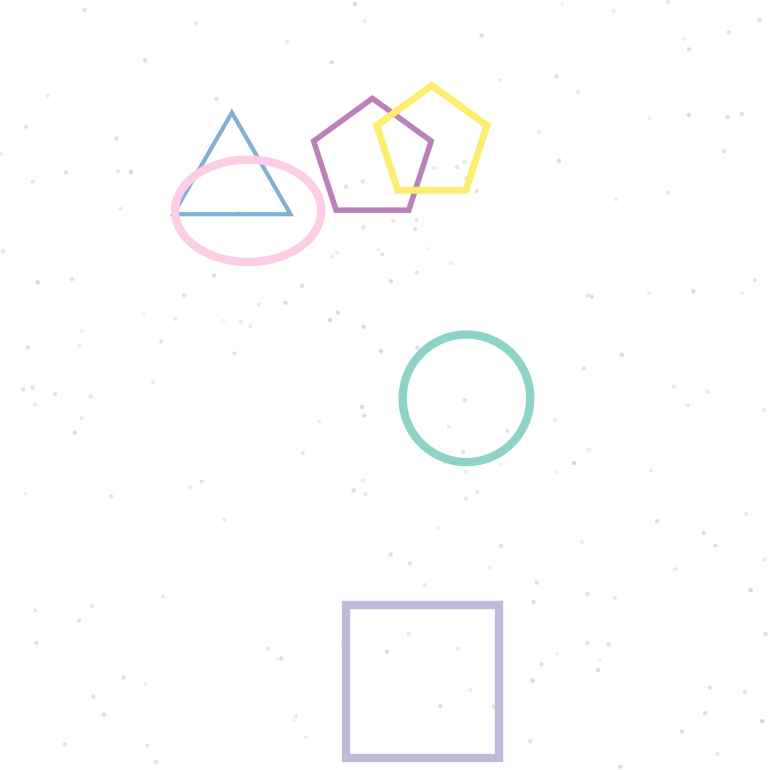[{"shape": "circle", "thickness": 3, "radius": 0.41, "center": [0.606, 0.483]}, {"shape": "square", "thickness": 3, "radius": 0.5, "center": [0.549, 0.115]}, {"shape": "triangle", "thickness": 1.5, "radius": 0.44, "center": [0.301, 0.766]}, {"shape": "oval", "thickness": 3, "radius": 0.47, "center": [0.322, 0.726]}, {"shape": "pentagon", "thickness": 2, "radius": 0.4, "center": [0.484, 0.792]}, {"shape": "pentagon", "thickness": 2.5, "radius": 0.38, "center": [0.561, 0.814]}]